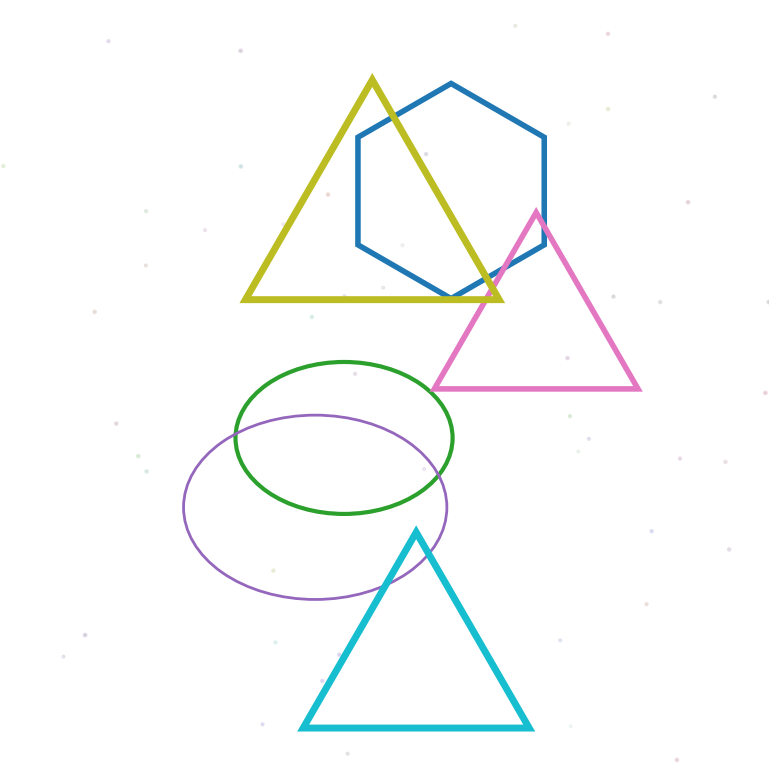[{"shape": "hexagon", "thickness": 2, "radius": 0.7, "center": [0.586, 0.752]}, {"shape": "oval", "thickness": 1.5, "radius": 0.7, "center": [0.447, 0.431]}, {"shape": "oval", "thickness": 1, "radius": 0.85, "center": [0.409, 0.341]}, {"shape": "triangle", "thickness": 2, "radius": 0.76, "center": [0.696, 0.571]}, {"shape": "triangle", "thickness": 2.5, "radius": 0.95, "center": [0.483, 0.706]}, {"shape": "triangle", "thickness": 2.5, "radius": 0.85, "center": [0.541, 0.139]}]